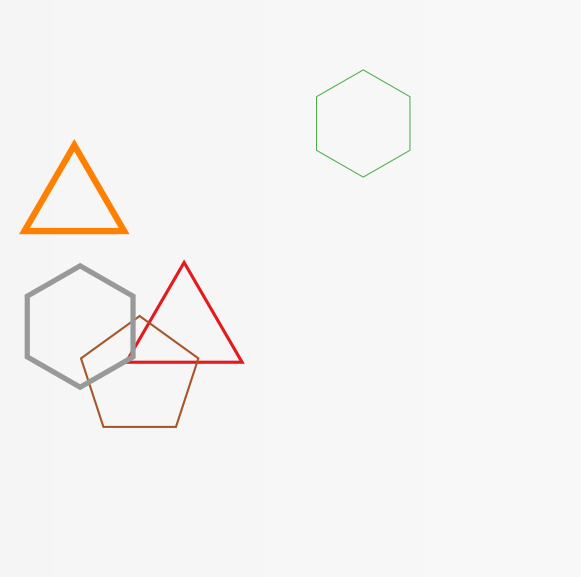[{"shape": "triangle", "thickness": 1.5, "radius": 0.58, "center": [0.317, 0.429]}, {"shape": "hexagon", "thickness": 0.5, "radius": 0.46, "center": [0.625, 0.785]}, {"shape": "triangle", "thickness": 3, "radius": 0.5, "center": [0.128, 0.649]}, {"shape": "pentagon", "thickness": 1, "radius": 0.53, "center": [0.24, 0.346]}, {"shape": "hexagon", "thickness": 2.5, "radius": 0.53, "center": [0.138, 0.434]}]